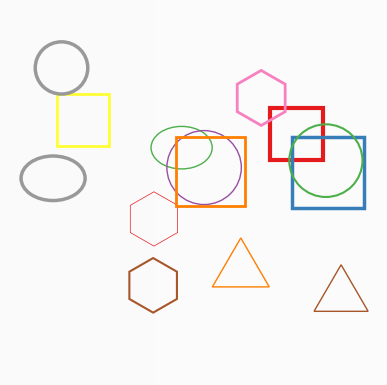[{"shape": "hexagon", "thickness": 0.5, "radius": 0.35, "center": [0.397, 0.431]}, {"shape": "square", "thickness": 3, "radius": 0.34, "center": [0.765, 0.653]}, {"shape": "square", "thickness": 2.5, "radius": 0.47, "center": [0.846, 0.552]}, {"shape": "circle", "thickness": 1.5, "radius": 0.47, "center": [0.841, 0.583]}, {"shape": "oval", "thickness": 1, "radius": 0.39, "center": [0.469, 0.616]}, {"shape": "circle", "thickness": 1, "radius": 0.48, "center": [0.527, 0.565]}, {"shape": "square", "thickness": 2, "radius": 0.45, "center": [0.543, 0.554]}, {"shape": "triangle", "thickness": 1, "radius": 0.42, "center": [0.621, 0.297]}, {"shape": "square", "thickness": 2, "radius": 0.34, "center": [0.215, 0.688]}, {"shape": "hexagon", "thickness": 1.5, "radius": 0.35, "center": [0.395, 0.259]}, {"shape": "triangle", "thickness": 1, "radius": 0.4, "center": [0.88, 0.232]}, {"shape": "hexagon", "thickness": 2, "radius": 0.36, "center": [0.674, 0.746]}, {"shape": "circle", "thickness": 2.5, "radius": 0.34, "center": [0.159, 0.824]}, {"shape": "oval", "thickness": 2.5, "radius": 0.41, "center": [0.137, 0.537]}]